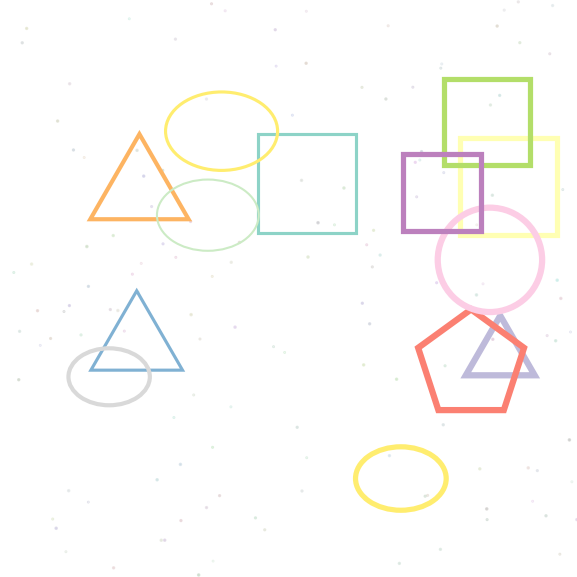[{"shape": "square", "thickness": 1.5, "radius": 0.43, "center": [0.532, 0.681]}, {"shape": "square", "thickness": 2.5, "radius": 0.42, "center": [0.881, 0.677]}, {"shape": "triangle", "thickness": 3, "radius": 0.34, "center": [0.866, 0.384]}, {"shape": "pentagon", "thickness": 3, "radius": 0.48, "center": [0.816, 0.367]}, {"shape": "triangle", "thickness": 1.5, "radius": 0.46, "center": [0.237, 0.404]}, {"shape": "triangle", "thickness": 2, "radius": 0.49, "center": [0.241, 0.669]}, {"shape": "square", "thickness": 2.5, "radius": 0.37, "center": [0.842, 0.788]}, {"shape": "circle", "thickness": 3, "radius": 0.45, "center": [0.848, 0.549]}, {"shape": "oval", "thickness": 2, "radius": 0.35, "center": [0.189, 0.347]}, {"shape": "square", "thickness": 2.5, "radius": 0.33, "center": [0.765, 0.666]}, {"shape": "oval", "thickness": 1, "radius": 0.44, "center": [0.36, 0.627]}, {"shape": "oval", "thickness": 1.5, "radius": 0.49, "center": [0.384, 0.772]}, {"shape": "oval", "thickness": 2.5, "radius": 0.39, "center": [0.694, 0.171]}]